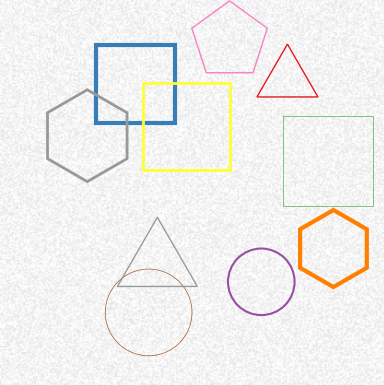[{"shape": "triangle", "thickness": 1, "radius": 0.46, "center": [0.747, 0.794]}, {"shape": "square", "thickness": 3, "radius": 0.51, "center": [0.351, 0.782]}, {"shape": "square", "thickness": 0.5, "radius": 0.58, "center": [0.852, 0.582]}, {"shape": "circle", "thickness": 1.5, "radius": 0.43, "center": [0.679, 0.268]}, {"shape": "hexagon", "thickness": 3, "radius": 0.5, "center": [0.866, 0.355]}, {"shape": "square", "thickness": 2, "radius": 0.57, "center": [0.484, 0.672]}, {"shape": "circle", "thickness": 0.5, "radius": 0.56, "center": [0.386, 0.189]}, {"shape": "pentagon", "thickness": 1, "radius": 0.52, "center": [0.596, 0.895]}, {"shape": "triangle", "thickness": 1, "radius": 0.6, "center": [0.409, 0.316]}, {"shape": "hexagon", "thickness": 2, "radius": 0.6, "center": [0.227, 0.648]}]